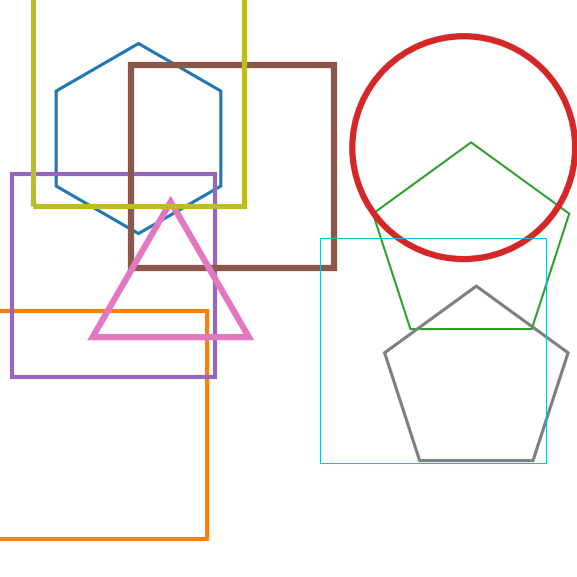[{"shape": "hexagon", "thickness": 1.5, "radius": 0.82, "center": [0.24, 0.759]}, {"shape": "square", "thickness": 2, "radius": 0.99, "center": [0.162, 0.263]}, {"shape": "pentagon", "thickness": 1, "radius": 0.89, "center": [0.816, 0.574]}, {"shape": "circle", "thickness": 3, "radius": 0.96, "center": [0.803, 0.743]}, {"shape": "square", "thickness": 2, "radius": 0.88, "center": [0.197, 0.523]}, {"shape": "square", "thickness": 3, "radius": 0.88, "center": [0.402, 0.71]}, {"shape": "triangle", "thickness": 3, "radius": 0.78, "center": [0.296, 0.494]}, {"shape": "pentagon", "thickness": 1.5, "radius": 0.83, "center": [0.825, 0.337]}, {"shape": "square", "thickness": 2.5, "radius": 0.91, "center": [0.24, 0.826]}, {"shape": "square", "thickness": 0.5, "radius": 0.98, "center": [0.75, 0.392]}]